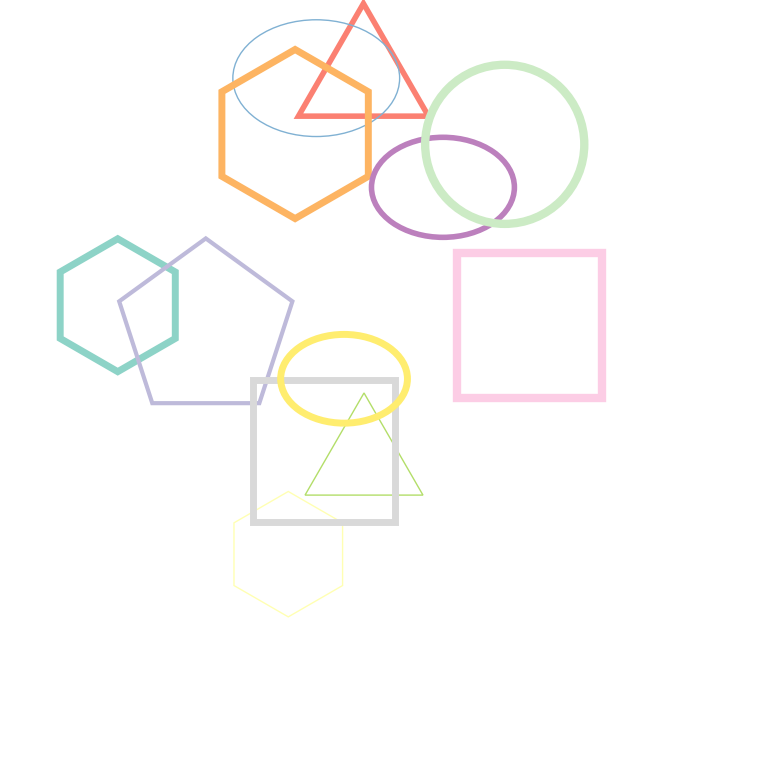[{"shape": "hexagon", "thickness": 2.5, "radius": 0.43, "center": [0.153, 0.604]}, {"shape": "hexagon", "thickness": 0.5, "radius": 0.41, "center": [0.374, 0.28]}, {"shape": "pentagon", "thickness": 1.5, "radius": 0.59, "center": [0.267, 0.572]}, {"shape": "triangle", "thickness": 2, "radius": 0.49, "center": [0.472, 0.898]}, {"shape": "oval", "thickness": 0.5, "radius": 0.54, "center": [0.411, 0.899]}, {"shape": "hexagon", "thickness": 2.5, "radius": 0.55, "center": [0.383, 0.826]}, {"shape": "triangle", "thickness": 0.5, "radius": 0.44, "center": [0.473, 0.401]}, {"shape": "square", "thickness": 3, "radius": 0.47, "center": [0.688, 0.577]}, {"shape": "square", "thickness": 2.5, "radius": 0.46, "center": [0.421, 0.414]}, {"shape": "oval", "thickness": 2, "radius": 0.46, "center": [0.575, 0.757]}, {"shape": "circle", "thickness": 3, "radius": 0.52, "center": [0.655, 0.813]}, {"shape": "oval", "thickness": 2.5, "radius": 0.41, "center": [0.447, 0.508]}]